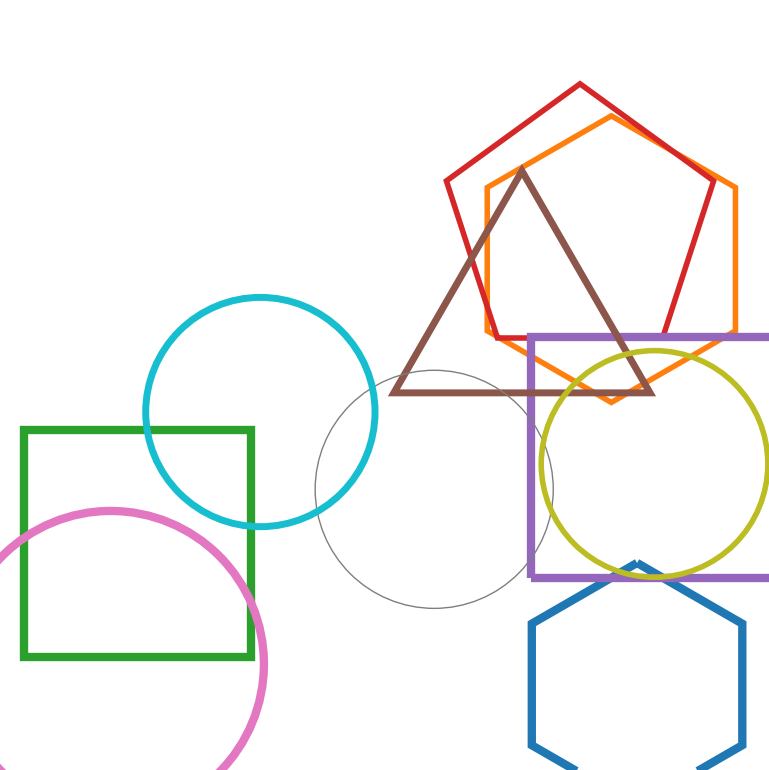[{"shape": "hexagon", "thickness": 3, "radius": 0.79, "center": [0.827, 0.111]}, {"shape": "hexagon", "thickness": 2, "radius": 0.93, "center": [0.794, 0.663]}, {"shape": "square", "thickness": 3, "radius": 0.74, "center": [0.179, 0.295]}, {"shape": "pentagon", "thickness": 2, "radius": 0.91, "center": [0.753, 0.709]}, {"shape": "square", "thickness": 3, "radius": 0.78, "center": [0.846, 0.405]}, {"shape": "triangle", "thickness": 2.5, "radius": 0.96, "center": [0.678, 0.586]}, {"shape": "circle", "thickness": 3, "radius": 0.99, "center": [0.144, 0.138]}, {"shape": "circle", "thickness": 0.5, "radius": 0.77, "center": [0.564, 0.365]}, {"shape": "circle", "thickness": 2, "radius": 0.74, "center": [0.85, 0.398]}, {"shape": "circle", "thickness": 2.5, "radius": 0.74, "center": [0.338, 0.465]}]